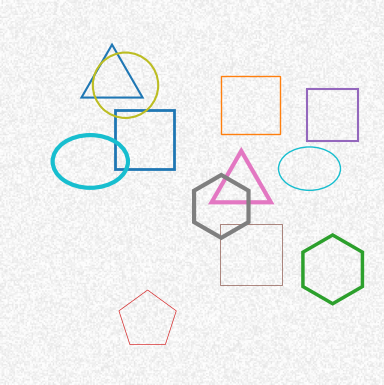[{"shape": "triangle", "thickness": 1.5, "radius": 0.46, "center": [0.291, 0.792]}, {"shape": "square", "thickness": 2, "radius": 0.38, "center": [0.374, 0.638]}, {"shape": "square", "thickness": 1, "radius": 0.38, "center": [0.65, 0.727]}, {"shape": "hexagon", "thickness": 2.5, "radius": 0.45, "center": [0.864, 0.3]}, {"shape": "pentagon", "thickness": 0.5, "radius": 0.39, "center": [0.383, 0.168]}, {"shape": "square", "thickness": 1.5, "radius": 0.34, "center": [0.864, 0.702]}, {"shape": "square", "thickness": 0.5, "radius": 0.4, "center": [0.652, 0.338]}, {"shape": "triangle", "thickness": 3, "radius": 0.44, "center": [0.627, 0.519]}, {"shape": "hexagon", "thickness": 3, "radius": 0.41, "center": [0.575, 0.464]}, {"shape": "circle", "thickness": 1.5, "radius": 0.42, "center": [0.326, 0.779]}, {"shape": "oval", "thickness": 3, "radius": 0.49, "center": [0.235, 0.581]}, {"shape": "oval", "thickness": 1, "radius": 0.4, "center": [0.804, 0.562]}]